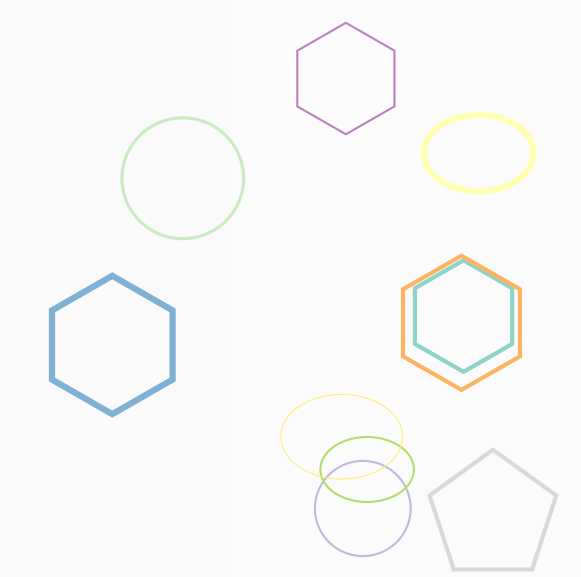[{"shape": "hexagon", "thickness": 2, "radius": 0.48, "center": [0.798, 0.452]}, {"shape": "oval", "thickness": 3, "radius": 0.47, "center": [0.824, 0.734]}, {"shape": "circle", "thickness": 1, "radius": 0.41, "center": [0.624, 0.119]}, {"shape": "hexagon", "thickness": 3, "radius": 0.6, "center": [0.193, 0.402]}, {"shape": "hexagon", "thickness": 2, "radius": 0.58, "center": [0.794, 0.44]}, {"shape": "oval", "thickness": 1, "radius": 0.4, "center": [0.632, 0.186]}, {"shape": "pentagon", "thickness": 2, "radius": 0.57, "center": [0.848, 0.106]}, {"shape": "hexagon", "thickness": 1, "radius": 0.48, "center": [0.595, 0.863]}, {"shape": "circle", "thickness": 1.5, "radius": 0.52, "center": [0.314, 0.69]}, {"shape": "oval", "thickness": 0.5, "radius": 0.52, "center": [0.588, 0.243]}]